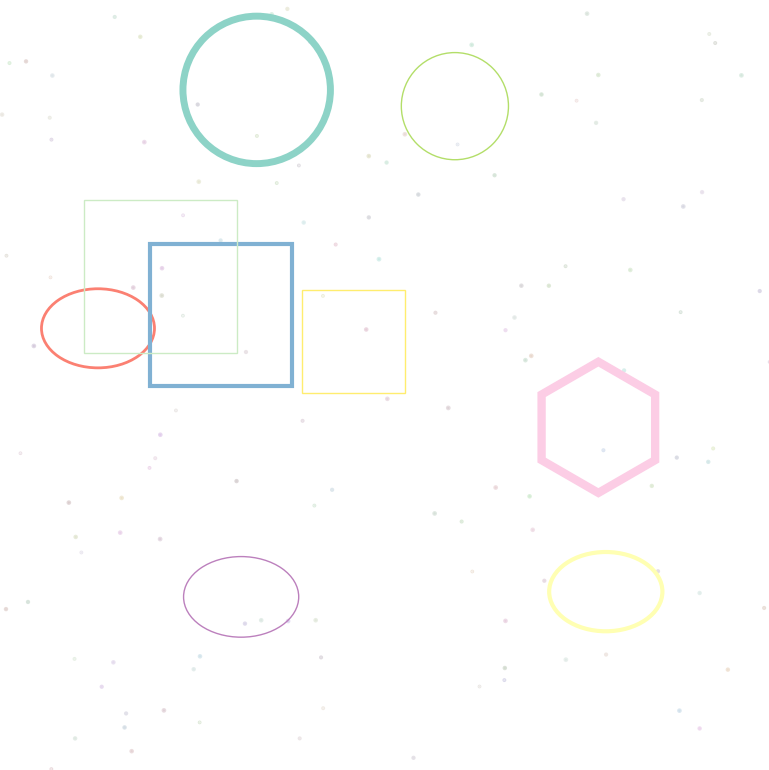[{"shape": "circle", "thickness": 2.5, "radius": 0.48, "center": [0.333, 0.883]}, {"shape": "oval", "thickness": 1.5, "radius": 0.37, "center": [0.787, 0.232]}, {"shape": "oval", "thickness": 1, "radius": 0.37, "center": [0.127, 0.574]}, {"shape": "square", "thickness": 1.5, "radius": 0.46, "center": [0.287, 0.591]}, {"shape": "circle", "thickness": 0.5, "radius": 0.35, "center": [0.591, 0.862]}, {"shape": "hexagon", "thickness": 3, "radius": 0.43, "center": [0.777, 0.445]}, {"shape": "oval", "thickness": 0.5, "radius": 0.37, "center": [0.313, 0.225]}, {"shape": "square", "thickness": 0.5, "radius": 0.5, "center": [0.208, 0.641]}, {"shape": "square", "thickness": 0.5, "radius": 0.33, "center": [0.458, 0.557]}]